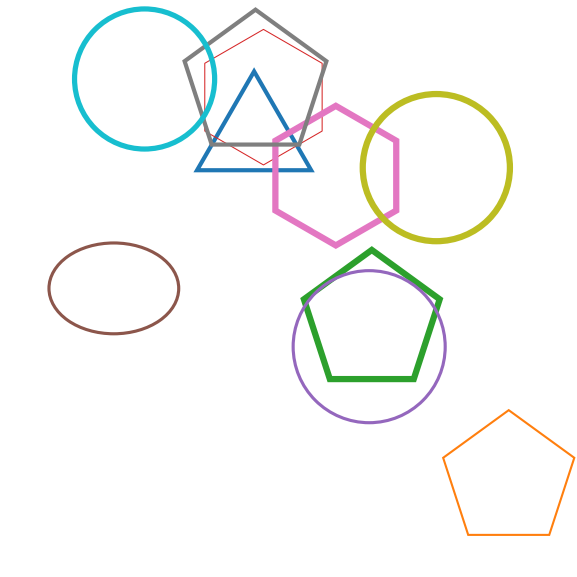[{"shape": "triangle", "thickness": 2, "radius": 0.57, "center": [0.44, 0.761]}, {"shape": "pentagon", "thickness": 1, "radius": 0.6, "center": [0.881, 0.17]}, {"shape": "pentagon", "thickness": 3, "radius": 0.62, "center": [0.644, 0.443]}, {"shape": "hexagon", "thickness": 0.5, "radius": 0.59, "center": [0.456, 0.831]}, {"shape": "circle", "thickness": 1.5, "radius": 0.66, "center": [0.639, 0.399]}, {"shape": "oval", "thickness": 1.5, "radius": 0.56, "center": [0.197, 0.5]}, {"shape": "hexagon", "thickness": 3, "radius": 0.6, "center": [0.581, 0.695]}, {"shape": "pentagon", "thickness": 2, "radius": 0.65, "center": [0.442, 0.853]}, {"shape": "circle", "thickness": 3, "radius": 0.64, "center": [0.756, 0.709]}, {"shape": "circle", "thickness": 2.5, "radius": 0.61, "center": [0.25, 0.862]}]